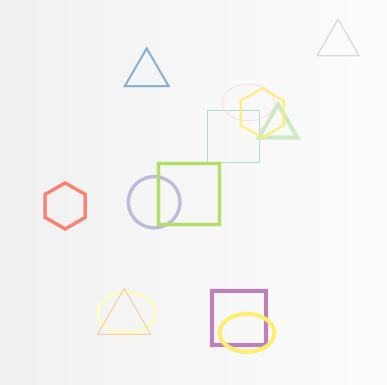[{"shape": "square", "thickness": 0.5, "radius": 0.34, "center": [0.602, 0.646]}, {"shape": "oval", "thickness": 1.5, "radius": 0.37, "center": [0.327, 0.188]}, {"shape": "circle", "thickness": 2.5, "radius": 0.33, "center": [0.398, 0.475]}, {"shape": "hexagon", "thickness": 2.5, "radius": 0.3, "center": [0.168, 0.465]}, {"shape": "triangle", "thickness": 1.5, "radius": 0.33, "center": [0.379, 0.809]}, {"shape": "triangle", "thickness": 0.5, "radius": 0.4, "center": [0.321, 0.171]}, {"shape": "square", "thickness": 2.5, "radius": 0.4, "center": [0.486, 0.497]}, {"shape": "oval", "thickness": 0.5, "radius": 0.34, "center": [0.641, 0.734]}, {"shape": "triangle", "thickness": 1, "radius": 0.31, "center": [0.872, 0.887]}, {"shape": "square", "thickness": 3, "radius": 0.35, "center": [0.616, 0.175]}, {"shape": "triangle", "thickness": 3, "radius": 0.29, "center": [0.718, 0.672]}, {"shape": "oval", "thickness": 3, "radius": 0.35, "center": [0.637, 0.135]}, {"shape": "hexagon", "thickness": 1.5, "radius": 0.32, "center": [0.677, 0.706]}]